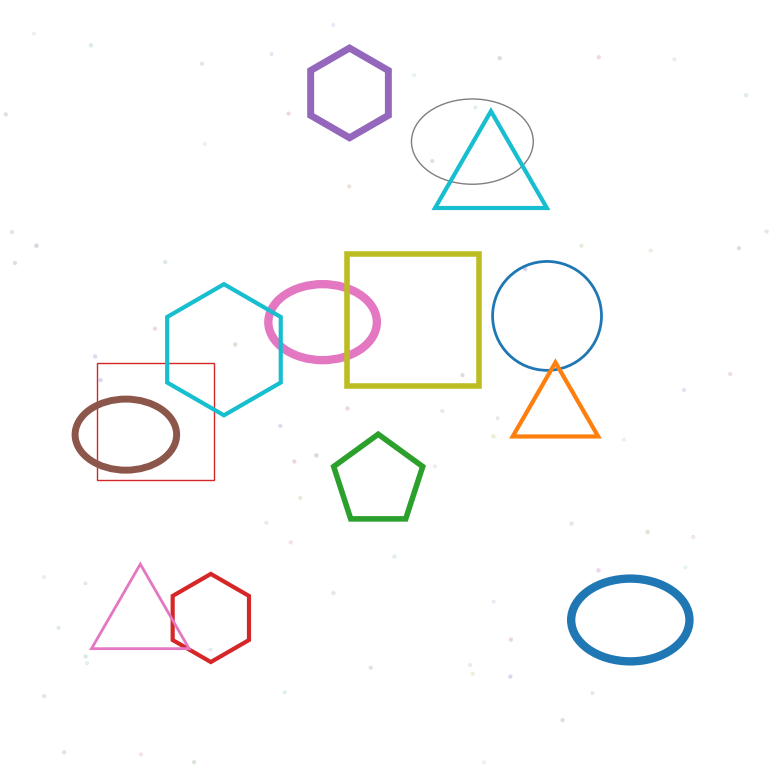[{"shape": "oval", "thickness": 3, "radius": 0.38, "center": [0.819, 0.195]}, {"shape": "circle", "thickness": 1, "radius": 0.35, "center": [0.71, 0.59]}, {"shape": "triangle", "thickness": 1.5, "radius": 0.32, "center": [0.721, 0.465]}, {"shape": "pentagon", "thickness": 2, "radius": 0.3, "center": [0.491, 0.375]}, {"shape": "square", "thickness": 0.5, "radius": 0.38, "center": [0.202, 0.453]}, {"shape": "hexagon", "thickness": 1.5, "radius": 0.29, "center": [0.274, 0.197]}, {"shape": "hexagon", "thickness": 2.5, "radius": 0.29, "center": [0.454, 0.879]}, {"shape": "oval", "thickness": 2.5, "radius": 0.33, "center": [0.163, 0.436]}, {"shape": "triangle", "thickness": 1, "radius": 0.37, "center": [0.182, 0.194]}, {"shape": "oval", "thickness": 3, "radius": 0.35, "center": [0.419, 0.582]}, {"shape": "oval", "thickness": 0.5, "radius": 0.4, "center": [0.613, 0.816]}, {"shape": "square", "thickness": 2, "radius": 0.43, "center": [0.536, 0.585]}, {"shape": "triangle", "thickness": 1.5, "radius": 0.42, "center": [0.638, 0.772]}, {"shape": "hexagon", "thickness": 1.5, "radius": 0.43, "center": [0.291, 0.546]}]